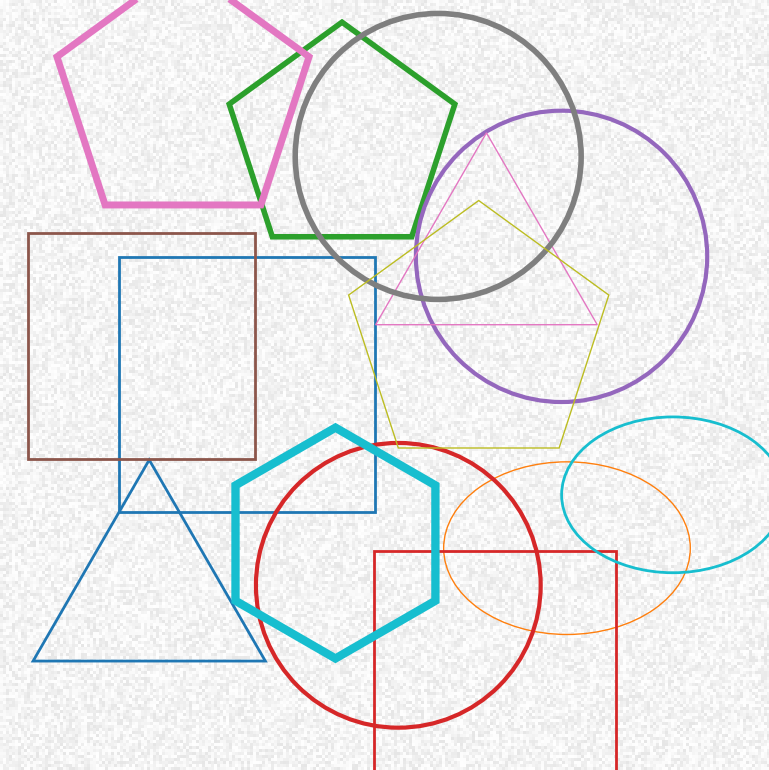[{"shape": "square", "thickness": 1, "radius": 0.83, "center": [0.321, 0.5]}, {"shape": "triangle", "thickness": 1, "radius": 0.87, "center": [0.194, 0.229]}, {"shape": "oval", "thickness": 0.5, "radius": 0.8, "center": [0.736, 0.288]}, {"shape": "pentagon", "thickness": 2, "radius": 0.77, "center": [0.444, 0.817]}, {"shape": "square", "thickness": 1, "radius": 0.79, "center": [0.643, 0.127]}, {"shape": "circle", "thickness": 1.5, "radius": 0.92, "center": [0.517, 0.24]}, {"shape": "circle", "thickness": 1.5, "radius": 0.95, "center": [0.729, 0.667]}, {"shape": "square", "thickness": 1, "radius": 0.74, "center": [0.184, 0.551]}, {"shape": "pentagon", "thickness": 2.5, "radius": 0.86, "center": [0.238, 0.873]}, {"shape": "triangle", "thickness": 0.5, "radius": 0.83, "center": [0.632, 0.661]}, {"shape": "circle", "thickness": 2, "radius": 0.93, "center": [0.569, 0.797]}, {"shape": "pentagon", "thickness": 0.5, "radius": 0.89, "center": [0.622, 0.562]}, {"shape": "oval", "thickness": 1, "radius": 0.72, "center": [0.874, 0.357]}, {"shape": "hexagon", "thickness": 3, "radius": 0.75, "center": [0.436, 0.295]}]